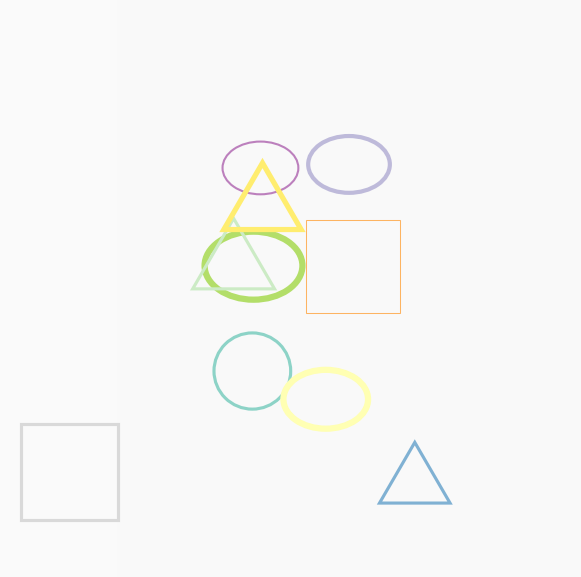[{"shape": "circle", "thickness": 1.5, "radius": 0.33, "center": [0.434, 0.357]}, {"shape": "oval", "thickness": 3, "radius": 0.36, "center": [0.56, 0.308]}, {"shape": "oval", "thickness": 2, "radius": 0.35, "center": [0.6, 0.714]}, {"shape": "triangle", "thickness": 1.5, "radius": 0.35, "center": [0.714, 0.163]}, {"shape": "square", "thickness": 0.5, "radius": 0.4, "center": [0.608, 0.538]}, {"shape": "oval", "thickness": 3, "radius": 0.42, "center": [0.436, 0.539]}, {"shape": "square", "thickness": 1.5, "radius": 0.42, "center": [0.12, 0.181]}, {"shape": "oval", "thickness": 1, "radius": 0.33, "center": [0.448, 0.708]}, {"shape": "triangle", "thickness": 1.5, "radius": 0.41, "center": [0.402, 0.54]}, {"shape": "triangle", "thickness": 2.5, "radius": 0.38, "center": [0.452, 0.64]}]